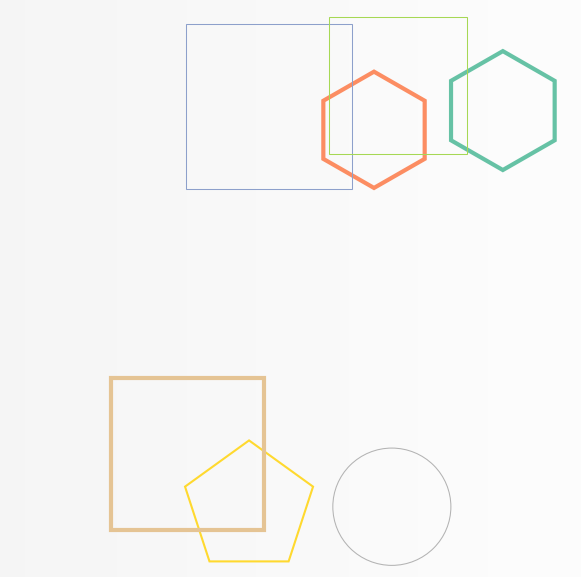[{"shape": "hexagon", "thickness": 2, "radius": 0.51, "center": [0.865, 0.808]}, {"shape": "hexagon", "thickness": 2, "radius": 0.5, "center": [0.643, 0.774]}, {"shape": "square", "thickness": 0.5, "radius": 0.71, "center": [0.462, 0.815]}, {"shape": "square", "thickness": 0.5, "radius": 0.6, "center": [0.685, 0.851]}, {"shape": "pentagon", "thickness": 1, "radius": 0.58, "center": [0.428, 0.121]}, {"shape": "square", "thickness": 2, "radius": 0.66, "center": [0.322, 0.213]}, {"shape": "circle", "thickness": 0.5, "radius": 0.51, "center": [0.674, 0.122]}]